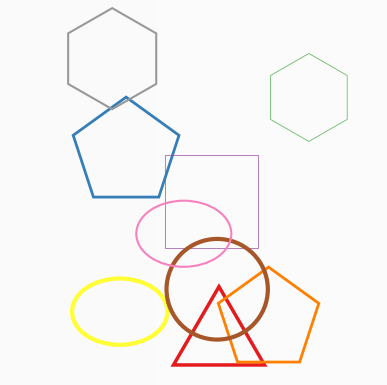[{"shape": "triangle", "thickness": 2.5, "radius": 0.68, "center": [0.565, 0.12]}, {"shape": "pentagon", "thickness": 2, "radius": 0.72, "center": [0.325, 0.604]}, {"shape": "hexagon", "thickness": 0.5, "radius": 0.57, "center": [0.797, 0.747]}, {"shape": "square", "thickness": 0.5, "radius": 0.6, "center": [0.545, 0.477]}, {"shape": "pentagon", "thickness": 2, "radius": 0.68, "center": [0.693, 0.17]}, {"shape": "oval", "thickness": 3, "radius": 0.62, "center": [0.309, 0.19]}, {"shape": "circle", "thickness": 3, "radius": 0.65, "center": [0.56, 0.249]}, {"shape": "oval", "thickness": 1.5, "radius": 0.61, "center": [0.474, 0.393]}, {"shape": "hexagon", "thickness": 1.5, "radius": 0.66, "center": [0.29, 0.848]}]